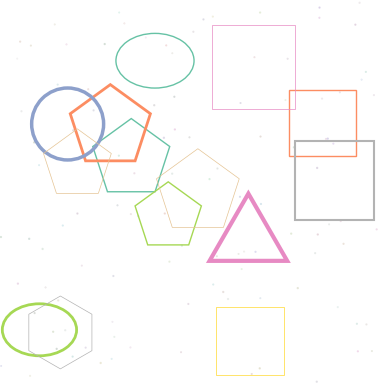[{"shape": "pentagon", "thickness": 1, "radius": 0.53, "center": [0.341, 0.587]}, {"shape": "oval", "thickness": 1, "radius": 0.51, "center": [0.403, 0.842]}, {"shape": "pentagon", "thickness": 2, "radius": 0.55, "center": [0.287, 0.671]}, {"shape": "square", "thickness": 1, "radius": 0.43, "center": [0.838, 0.68]}, {"shape": "circle", "thickness": 2.5, "radius": 0.47, "center": [0.176, 0.678]}, {"shape": "square", "thickness": 0.5, "radius": 0.54, "center": [0.659, 0.825]}, {"shape": "triangle", "thickness": 3, "radius": 0.58, "center": [0.645, 0.381]}, {"shape": "pentagon", "thickness": 1, "radius": 0.45, "center": [0.437, 0.437]}, {"shape": "oval", "thickness": 2, "radius": 0.48, "center": [0.102, 0.143]}, {"shape": "square", "thickness": 0.5, "radius": 0.44, "center": [0.649, 0.114]}, {"shape": "pentagon", "thickness": 0.5, "radius": 0.57, "center": [0.514, 0.501]}, {"shape": "pentagon", "thickness": 0.5, "radius": 0.46, "center": [0.201, 0.573]}, {"shape": "square", "thickness": 1.5, "radius": 0.51, "center": [0.869, 0.531]}, {"shape": "hexagon", "thickness": 0.5, "radius": 0.47, "center": [0.157, 0.136]}]